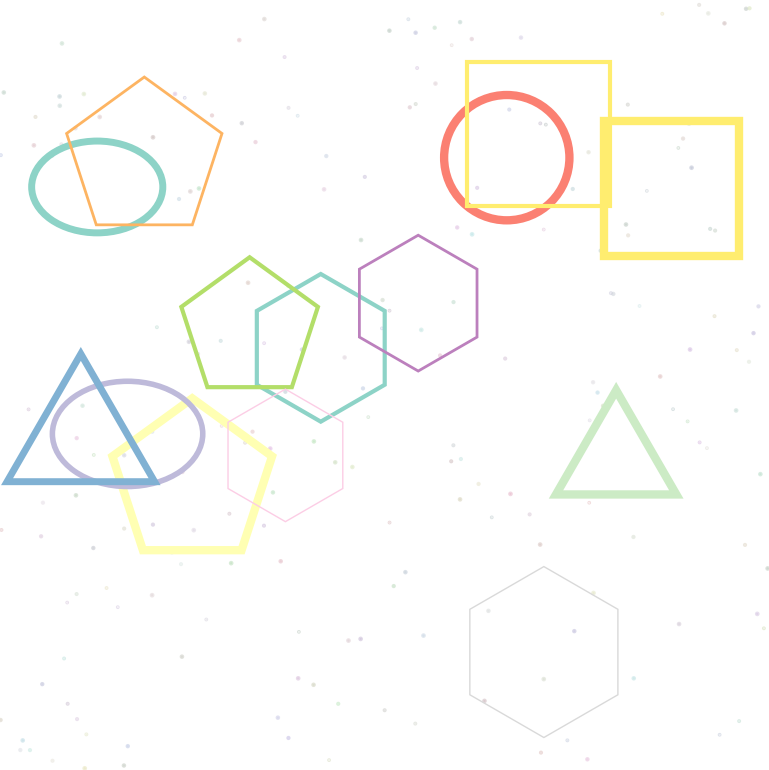[{"shape": "hexagon", "thickness": 1.5, "radius": 0.48, "center": [0.417, 0.548]}, {"shape": "oval", "thickness": 2.5, "radius": 0.43, "center": [0.126, 0.757]}, {"shape": "pentagon", "thickness": 3, "radius": 0.55, "center": [0.25, 0.374]}, {"shape": "oval", "thickness": 2, "radius": 0.49, "center": [0.166, 0.437]}, {"shape": "circle", "thickness": 3, "radius": 0.41, "center": [0.658, 0.795]}, {"shape": "triangle", "thickness": 2.5, "radius": 0.55, "center": [0.105, 0.43]}, {"shape": "pentagon", "thickness": 1, "radius": 0.53, "center": [0.187, 0.794]}, {"shape": "pentagon", "thickness": 1.5, "radius": 0.47, "center": [0.324, 0.573]}, {"shape": "hexagon", "thickness": 0.5, "radius": 0.43, "center": [0.371, 0.409]}, {"shape": "hexagon", "thickness": 0.5, "radius": 0.55, "center": [0.706, 0.153]}, {"shape": "hexagon", "thickness": 1, "radius": 0.44, "center": [0.543, 0.606]}, {"shape": "triangle", "thickness": 3, "radius": 0.45, "center": [0.8, 0.403]}, {"shape": "square", "thickness": 1.5, "radius": 0.47, "center": [0.699, 0.826]}, {"shape": "square", "thickness": 3, "radius": 0.44, "center": [0.872, 0.755]}]